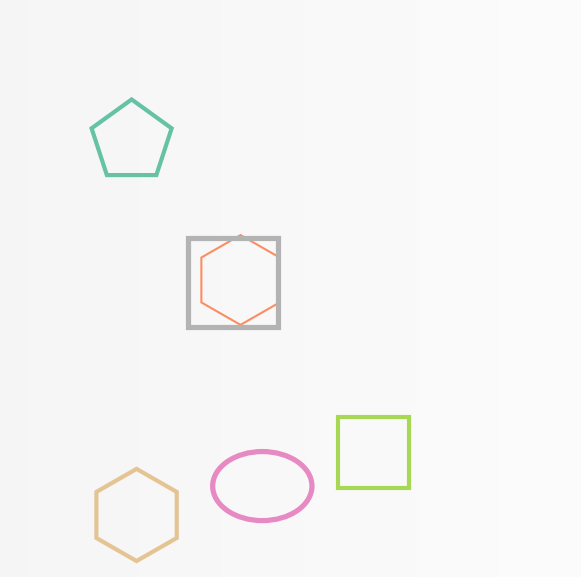[{"shape": "pentagon", "thickness": 2, "radius": 0.36, "center": [0.226, 0.755]}, {"shape": "hexagon", "thickness": 1, "radius": 0.39, "center": [0.414, 0.514]}, {"shape": "oval", "thickness": 2.5, "radius": 0.43, "center": [0.451, 0.157]}, {"shape": "square", "thickness": 2, "radius": 0.31, "center": [0.642, 0.216]}, {"shape": "hexagon", "thickness": 2, "radius": 0.4, "center": [0.235, 0.107]}, {"shape": "square", "thickness": 2.5, "radius": 0.39, "center": [0.4, 0.51]}]